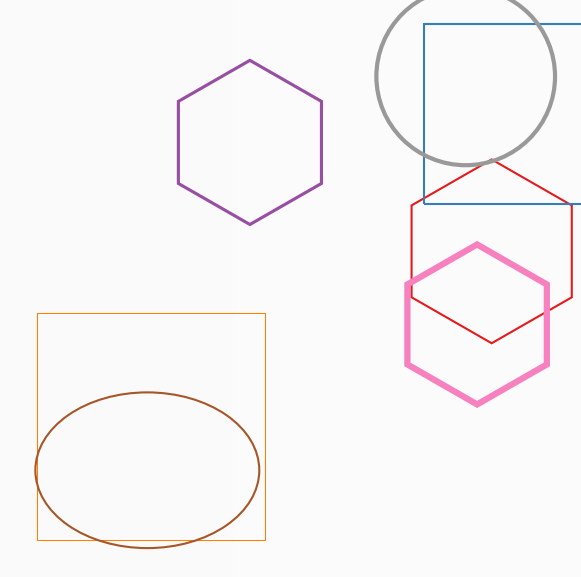[{"shape": "hexagon", "thickness": 1, "radius": 0.8, "center": [0.846, 0.564]}, {"shape": "square", "thickness": 1, "radius": 0.78, "center": [0.884, 0.802]}, {"shape": "hexagon", "thickness": 1.5, "radius": 0.71, "center": [0.43, 0.753]}, {"shape": "square", "thickness": 0.5, "radius": 0.98, "center": [0.26, 0.26]}, {"shape": "oval", "thickness": 1, "radius": 0.96, "center": [0.253, 0.185]}, {"shape": "hexagon", "thickness": 3, "radius": 0.69, "center": [0.821, 0.437]}, {"shape": "circle", "thickness": 2, "radius": 0.77, "center": [0.801, 0.867]}]